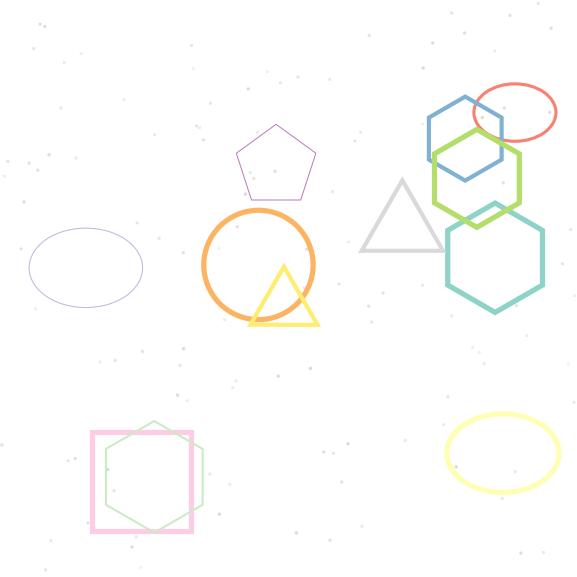[{"shape": "hexagon", "thickness": 2.5, "radius": 0.47, "center": [0.857, 0.553]}, {"shape": "oval", "thickness": 2.5, "radius": 0.49, "center": [0.871, 0.214]}, {"shape": "oval", "thickness": 0.5, "radius": 0.49, "center": [0.149, 0.535]}, {"shape": "oval", "thickness": 1.5, "radius": 0.36, "center": [0.892, 0.804]}, {"shape": "hexagon", "thickness": 2, "radius": 0.36, "center": [0.806, 0.759]}, {"shape": "circle", "thickness": 2.5, "radius": 0.47, "center": [0.448, 0.54]}, {"shape": "hexagon", "thickness": 2.5, "radius": 0.42, "center": [0.826, 0.69]}, {"shape": "square", "thickness": 2.5, "radius": 0.43, "center": [0.244, 0.165]}, {"shape": "triangle", "thickness": 2, "radius": 0.41, "center": [0.697, 0.606]}, {"shape": "pentagon", "thickness": 0.5, "radius": 0.36, "center": [0.478, 0.711]}, {"shape": "hexagon", "thickness": 1, "radius": 0.48, "center": [0.267, 0.173]}, {"shape": "triangle", "thickness": 2, "radius": 0.34, "center": [0.492, 0.47]}]